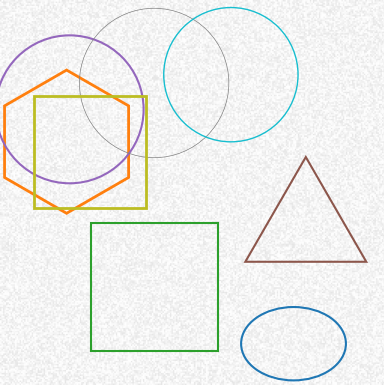[{"shape": "oval", "thickness": 1.5, "radius": 0.68, "center": [0.762, 0.107]}, {"shape": "hexagon", "thickness": 2, "radius": 0.93, "center": [0.173, 0.632]}, {"shape": "square", "thickness": 1.5, "radius": 0.83, "center": [0.401, 0.255]}, {"shape": "circle", "thickness": 1.5, "radius": 0.96, "center": [0.181, 0.716]}, {"shape": "triangle", "thickness": 1.5, "radius": 0.91, "center": [0.794, 0.411]}, {"shape": "circle", "thickness": 0.5, "radius": 0.97, "center": [0.4, 0.784]}, {"shape": "square", "thickness": 2, "radius": 0.73, "center": [0.234, 0.605]}, {"shape": "circle", "thickness": 1, "radius": 0.87, "center": [0.6, 0.806]}]